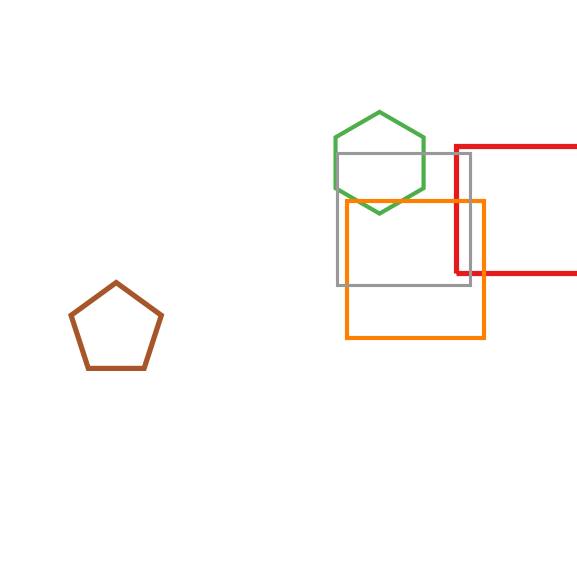[{"shape": "square", "thickness": 2.5, "radius": 0.55, "center": [0.899, 0.636]}, {"shape": "hexagon", "thickness": 2, "radius": 0.44, "center": [0.657, 0.717]}, {"shape": "square", "thickness": 2, "radius": 0.59, "center": [0.72, 0.533]}, {"shape": "pentagon", "thickness": 2.5, "radius": 0.41, "center": [0.201, 0.428]}, {"shape": "square", "thickness": 1.5, "radius": 0.57, "center": [0.698, 0.62]}]